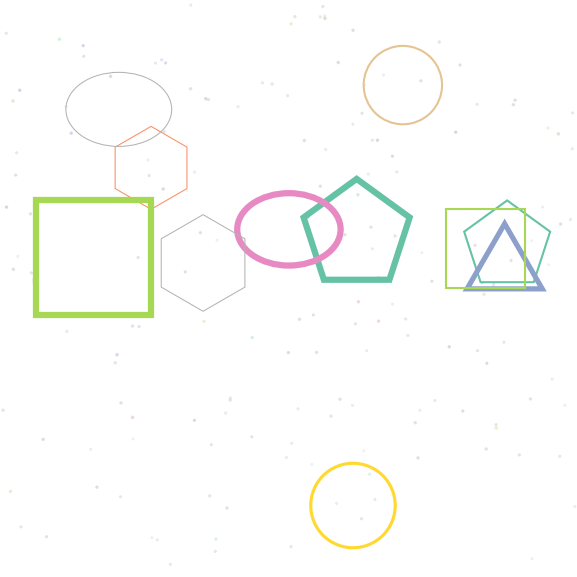[{"shape": "pentagon", "thickness": 3, "radius": 0.48, "center": [0.618, 0.593]}, {"shape": "pentagon", "thickness": 1, "radius": 0.39, "center": [0.878, 0.574]}, {"shape": "hexagon", "thickness": 0.5, "radius": 0.36, "center": [0.262, 0.709]}, {"shape": "triangle", "thickness": 2.5, "radius": 0.38, "center": [0.874, 0.537]}, {"shape": "oval", "thickness": 3, "radius": 0.45, "center": [0.5, 0.602]}, {"shape": "square", "thickness": 3, "radius": 0.5, "center": [0.162, 0.553]}, {"shape": "square", "thickness": 1, "radius": 0.34, "center": [0.84, 0.569]}, {"shape": "circle", "thickness": 1.5, "radius": 0.37, "center": [0.611, 0.124]}, {"shape": "circle", "thickness": 1, "radius": 0.34, "center": [0.698, 0.852]}, {"shape": "oval", "thickness": 0.5, "radius": 0.46, "center": [0.206, 0.81]}, {"shape": "hexagon", "thickness": 0.5, "radius": 0.42, "center": [0.352, 0.544]}]